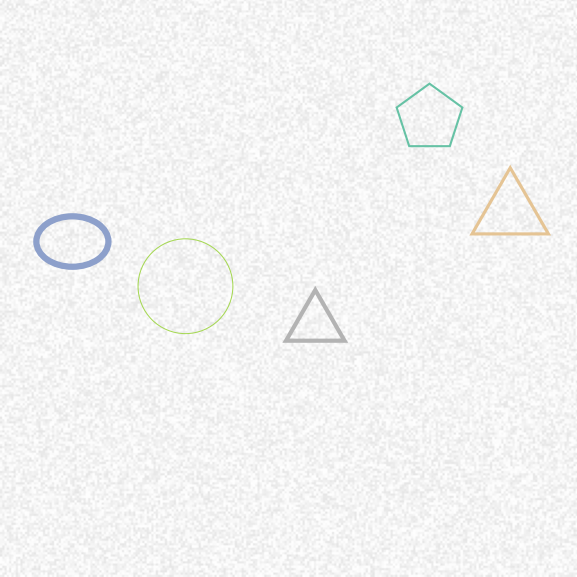[{"shape": "pentagon", "thickness": 1, "radius": 0.3, "center": [0.744, 0.794]}, {"shape": "oval", "thickness": 3, "radius": 0.31, "center": [0.125, 0.581]}, {"shape": "circle", "thickness": 0.5, "radius": 0.41, "center": [0.321, 0.504]}, {"shape": "triangle", "thickness": 1.5, "radius": 0.38, "center": [0.884, 0.632]}, {"shape": "triangle", "thickness": 2, "radius": 0.29, "center": [0.546, 0.438]}]